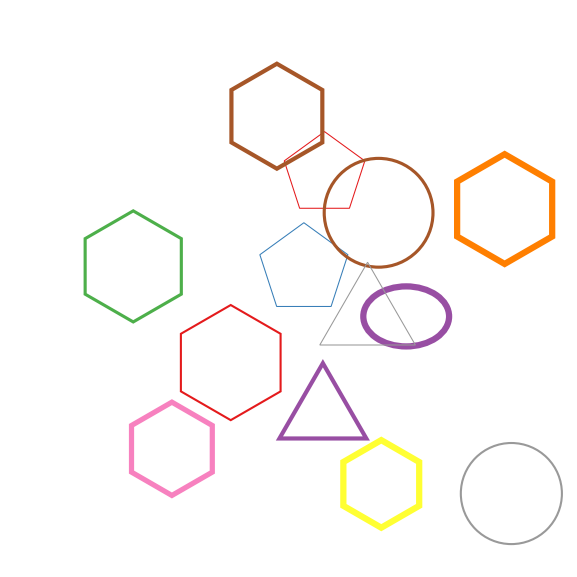[{"shape": "hexagon", "thickness": 1, "radius": 0.5, "center": [0.4, 0.371]}, {"shape": "pentagon", "thickness": 0.5, "radius": 0.37, "center": [0.562, 0.698]}, {"shape": "pentagon", "thickness": 0.5, "radius": 0.4, "center": [0.526, 0.533]}, {"shape": "hexagon", "thickness": 1.5, "radius": 0.48, "center": [0.231, 0.538]}, {"shape": "triangle", "thickness": 2, "radius": 0.43, "center": [0.559, 0.283]}, {"shape": "oval", "thickness": 3, "radius": 0.37, "center": [0.703, 0.451]}, {"shape": "hexagon", "thickness": 3, "radius": 0.48, "center": [0.874, 0.637]}, {"shape": "hexagon", "thickness": 3, "radius": 0.38, "center": [0.66, 0.161]}, {"shape": "circle", "thickness": 1.5, "radius": 0.47, "center": [0.656, 0.631]}, {"shape": "hexagon", "thickness": 2, "radius": 0.45, "center": [0.479, 0.798]}, {"shape": "hexagon", "thickness": 2.5, "radius": 0.4, "center": [0.298, 0.222]}, {"shape": "circle", "thickness": 1, "radius": 0.44, "center": [0.885, 0.145]}, {"shape": "triangle", "thickness": 0.5, "radius": 0.48, "center": [0.637, 0.45]}]